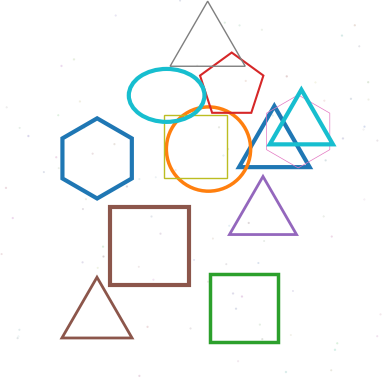[{"shape": "triangle", "thickness": 3, "radius": 0.53, "center": [0.713, 0.619]}, {"shape": "hexagon", "thickness": 3, "radius": 0.52, "center": [0.252, 0.589]}, {"shape": "circle", "thickness": 2.5, "radius": 0.55, "center": [0.542, 0.613]}, {"shape": "square", "thickness": 2.5, "radius": 0.44, "center": [0.635, 0.2]}, {"shape": "pentagon", "thickness": 1.5, "radius": 0.43, "center": [0.602, 0.777]}, {"shape": "triangle", "thickness": 2, "radius": 0.5, "center": [0.683, 0.441]}, {"shape": "triangle", "thickness": 2, "radius": 0.53, "center": [0.252, 0.175]}, {"shape": "square", "thickness": 3, "radius": 0.51, "center": [0.389, 0.361]}, {"shape": "hexagon", "thickness": 0.5, "radius": 0.47, "center": [0.774, 0.659]}, {"shape": "triangle", "thickness": 1, "radius": 0.56, "center": [0.539, 0.884]}, {"shape": "square", "thickness": 1, "radius": 0.41, "center": [0.507, 0.62]}, {"shape": "triangle", "thickness": 3, "radius": 0.47, "center": [0.783, 0.672]}, {"shape": "oval", "thickness": 3, "radius": 0.49, "center": [0.433, 0.752]}]